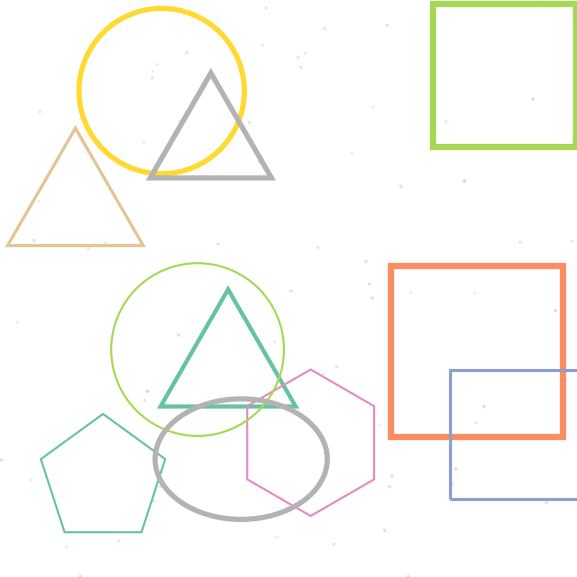[{"shape": "triangle", "thickness": 2, "radius": 0.68, "center": [0.395, 0.363]}, {"shape": "pentagon", "thickness": 1, "radius": 0.57, "center": [0.178, 0.169]}, {"shape": "square", "thickness": 3, "radius": 0.74, "center": [0.826, 0.39]}, {"shape": "square", "thickness": 1.5, "radius": 0.56, "center": [0.89, 0.247]}, {"shape": "hexagon", "thickness": 1, "radius": 0.63, "center": [0.538, 0.232]}, {"shape": "circle", "thickness": 1, "radius": 0.75, "center": [0.342, 0.394]}, {"shape": "square", "thickness": 3, "radius": 0.62, "center": [0.873, 0.869]}, {"shape": "circle", "thickness": 2.5, "radius": 0.72, "center": [0.28, 0.842]}, {"shape": "triangle", "thickness": 1.5, "radius": 0.68, "center": [0.131, 0.642]}, {"shape": "triangle", "thickness": 2.5, "radius": 0.61, "center": [0.365, 0.752]}, {"shape": "oval", "thickness": 2.5, "radius": 0.75, "center": [0.418, 0.204]}]